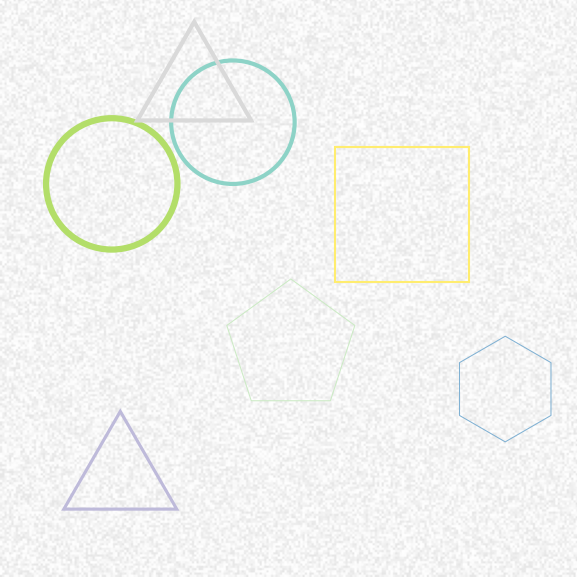[{"shape": "circle", "thickness": 2, "radius": 0.53, "center": [0.403, 0.788]}, {"shape": "triangle", "thickness": 1.5, "radius": 0.56, "center": [0.208, 0.174]}, {"shape": "hexagon", "thickness": 0.5, "radius": 0.46, "center": [0.875, 0.325]}, {"shape": "circle", "thickness": 3, "radius": 0.57, "center": [0.194, 0.681]}, {"shape": "triangle", "thickness": 2, "radius": 0.57, "center": [0.336, 0.847]}, {"shape": "pentagon", "thickness": 0.5, "radius": 0.58, "center": [0.504, 0.4]}, {"shape": "square", "thickness": 1, "radius": 0.58, "center": [0.696, 0.627]}]